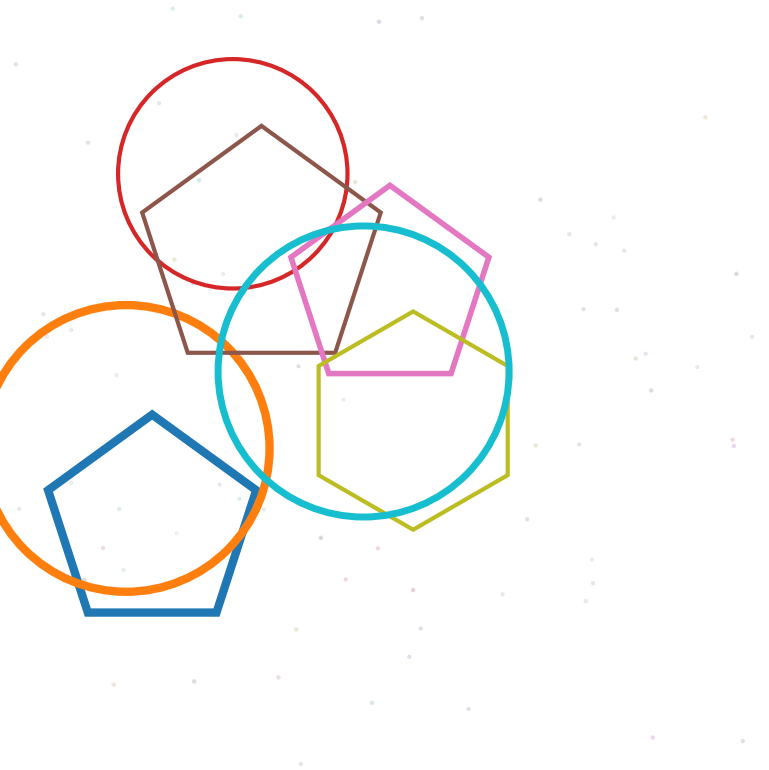[{"shape": "pentagon", "thickness": 3, "radius": 0.71, "center": [0.198, 0.319]}, {"shape": "circle", "thickness": 3, "radius": 0.93, "center": [0.164, 0.418]}, {"shape": "circle", "thickness": 1.5, "radius": 0.74, "center": [0.302, 0.774]}, {"shape": "pentagon", "thickness": 1.5, "radius": 0.81, "center": [0.34, 0.674]}, {"shape": "pentagon", "thickness": 2, "radius": 0.68, "center": [0.506, 0.624]}, {"shape": "hexagon", "thickness": 1.5, "radius": 0.71, "center": [0.537, 0.454]}, {"shape": "circle", "thickness": 2.5, "radius": 0.95, "center": [0.472, 0.518]}]